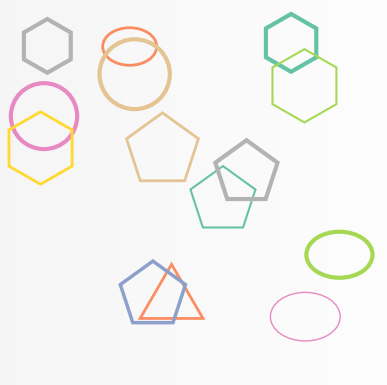[{"shape": "pentagon", "thickness": 1.5, "radius": 0.44, "center": [0.575, 0.481]}, {"shape": "hexagon", "thickness": 3, "radius": 0.38, "center": [0.751, 0.889]}, {"shape": "oval", "thickness": 2, "radius": 0.35, "center": [0.335, 0.879]}, {"shape": "triangle", "thickness": 2, "radius": 0.47, "center": [0.443, 0.22]}, {"shape": "pentagon", "thickness": 2.5, "radius": 0.44, "center": [0.395, 0.233]}, {"shape": "circle", "thickness": 3, "radius": 0.43, "center": [0.114, 0.698]}, {"shape": "oval", "thickness": 1, "radius": 0.45, "center": [0.788, 0.177]}, {"shape": "hexagon", "thickness": 1.5, "radius": 0.48, "center": [0.786, 0.777]}, {"shape": "oval", "thickness": 3, "radius": 0.43, "center": [0.876, 0.338]}, {"shape": "hexagon", "thickness": 2, "radius": 0.47, "center": [0.105, 0.616]}, {"shape": "circle", "thickness": 3, "radius": 0.45, "center": [0.348, 0.807]}, {"shape": "pentagon", "thickness": 2, "radius": 0.49, "center": [0.419, 0.609]}, {"shape": "hexagon", "thickness": 3, "radius": 0.35, "center": [0.122, 0.881]}, {"shape": "pentagon", "thickness": 3, "radius": 0.42, "center": [0.636, 0.551]}]